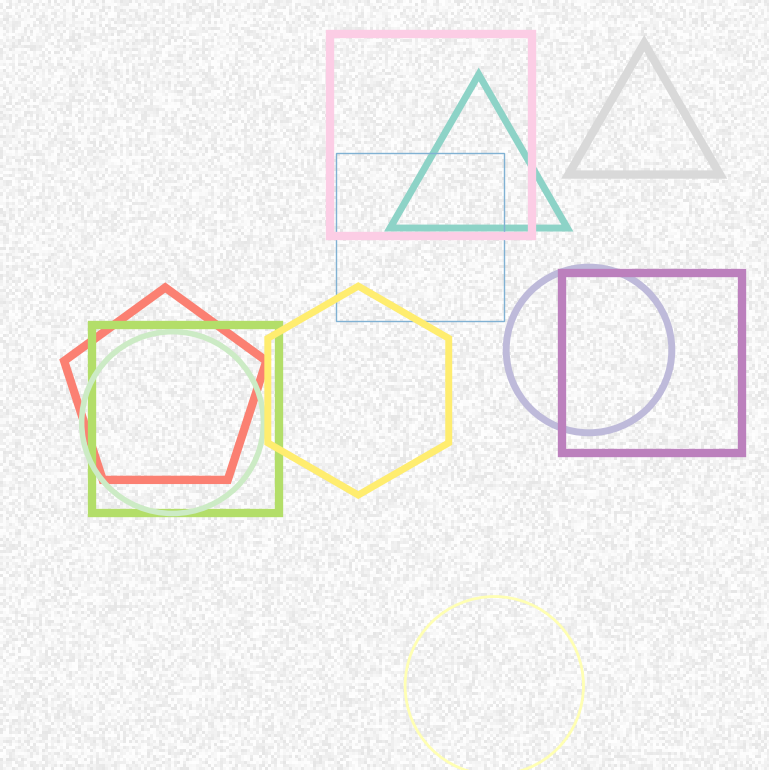[{"shape": "triangle", "thickness": 2.5, "radius": 0.66, "center": [0.622, 0.77]}, {"shape": "circle", "thickness": 1, "radius": 0.58, "center": [0.642, 0.109]}, {"shape": "circle", "thickness": 2.5, "radius": 0.54, "center": [0.765, 0.546]}, {"shape": "pentagon", "thickness": 3, "radius": 0.69, "center": [0.215, 0.489]}, {"shape": "square", "thickness": 0.5, "radius": 0.54, "center": [0.545, 0.692]}, {"shape": "square", "thickness": 3, "radius": 0.61, "center": [0.241, 0.456]}, {"shape": "square", "thickness": 3, "radius": 0.66, "center": [0.56, 0.825]}, {"shape": "triangle", "thickness": 3, "radius": 0.57, "center": [0.837, 0.83]}, {"shape": "square", "thickness": 3, "radius": 0.59, "center": [0.847, 0.529]}, {"shape": "circle", "thickness": 2, "radius": 0.59, "center": [0.224, 0.451]}, {"shape": "hexagon", "thickness": 2.5, "radius": 0.68, "center": [0.465, 0.493]}]